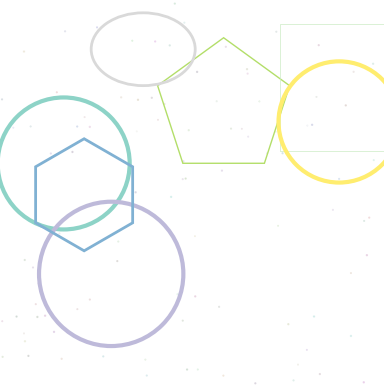[{"shape": "circle", "thickness": 3, "radius": 0.86, "center": [0.165, 0.575]}, {"shape": "circle", "thickness": 3, "radius": 0.94, "center": [0.289, 0.289]}, {"shape": "hexagon", "thickness": 2, "radius": 0.73, "center": [0.219, 0.494]}, {"shape": "pentagon", "thickness": 1, "radius": 0.9, "center": [0.581, 0.722]}, {"shape": "oval", "thickness": 2, "radius": 0.68, "center": [0.372, 0.872]}, {"shape": "square", "thickness": 0.5, "radius": 0.83, "center": [0.892, 0.774]}, {"shape": "circle", "thickness": 3, "radius": 0.79, "center": [0.881, 0.683]}]